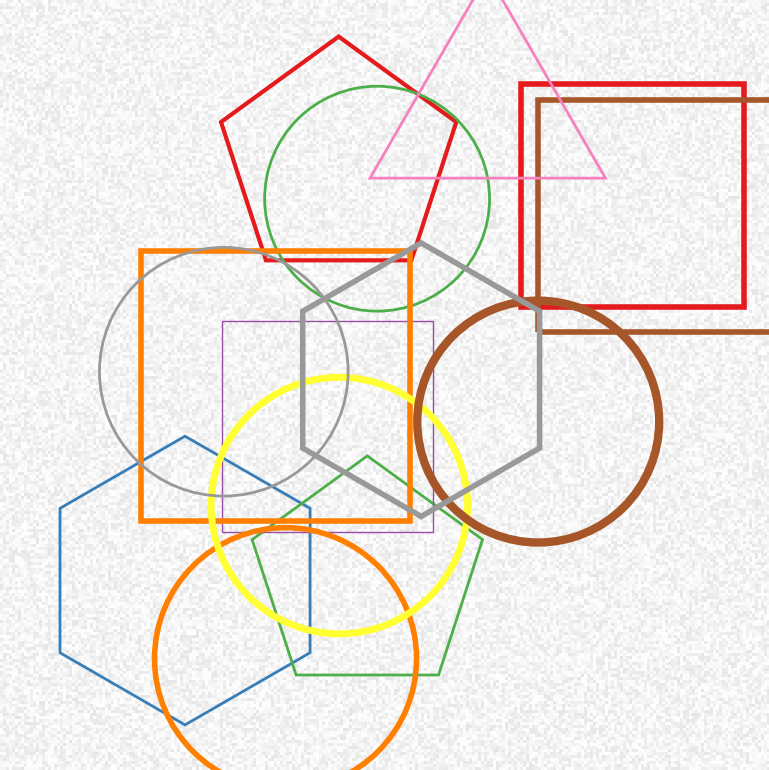[{"shape": "square", "thickness": 2, "radius": 0.73, "center": [0.822, 0.746]}, {"shape": "pentagon", "thickness": 1.5, "radius": 0.8, "center": [0.44, 0.792]}, {"shape": "hexagon", "thickness": 1, "radius": 0.94, "center": [0.24, 0.246]}, {"shape": "circle", "thickness": 1, "radius": 0.73, "center": [0.49, 0.742]}, {"shape": "pentagon", "thickness": 1, "radius": 0.79, "center": [0.477, 0.251]}, {"shape": "square", "thickness": 0.5, "radius": 0.69, "center": [0.425, 0.446]}, {"shape": "square", "thickness": 2, "radius": 0.87, "center": [0.358, 0.498]}, {"shape": "circle", "thickness": 2, "radius": 0.85, "center": [0.371, 0.145]}, {"shape": "circle", "thickness": 2.5, "radius": 0.83, "center": [0.441, 0.343]}, {"shape": "circle", "thickness": 3, "radius": 0.79, "center": [0.699, 0.453]}, {"shape": "square", "thickness": 2, "radius": 0.75, "center": [0.85, 0.72]}, {"shape": "triangle", "thickness": 1, "radius": 0.88, "center": [0.633, 0.857]}, {"shape": "hexagon", "thickness": 2, "radius": 0.89, "center": [0.547, 0.507]}, {"shape": "circle", "thickness": 1, "radius": 0.81, "center": [0.291, 0.517]}]